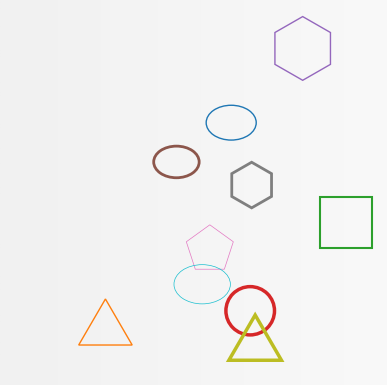[{"shape": "oval", "thickness": 1, "radius": 0.32, "center": [0.597, 0.681]}, {"shape": "triangle", "thickness": 1, "radius": 0.4, "center": [0.272, 0.144]}, {"shape": "square", "thickness": 1.5, "radius": 0.33, "center": [0.892, 0.422]}, {"shape": "circle", "thickness": 2.5, "radius": 0.31, "center": [0.646, 0.193]}, {"shape": "hexagon", "thickness": 1, "radius": 0.41, "center": [0.781, 0.874]}, {"shape": "oval", "thickness": 2, "radius": 0.29, "center": [0.455, 0.579]}, {"shape": "pentagon", "thickness": 0.5, "radius": 0.32, "center": [0.541, 0.352]}, {"shape": "hexagon", "thickness": 2, "radius": 0.3, "center": [0.649, 0.519]}, {"shape": "triangle", "thickness": 2.5, "radius": 0.39, "center": [0.658, 0.103]}, {"shape": "oval", "thickness": 0.5, "radius": 0.36, "center": [0.522, 0.262]}]